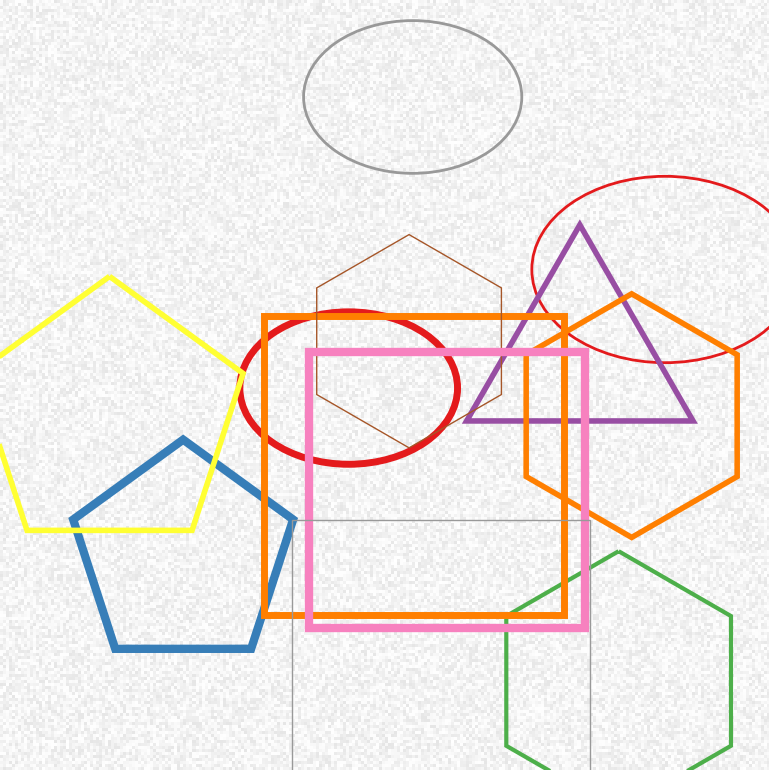[{"shape": "oval", "thickness": 1, "radius": 0.86, "center": [0.864, 0.65]}, {"shape": "oval", "thickness": 2.5, "radius": 0.71, "center": [0.453, 0.496]}, {"shape": "pentagon", "thickness": 3, "radius": 0.75, "center": [0.238, 0.279]}, {"shape": "hexagon", "thickness": 1.5, "radius": 0.84, "center": [0.803, 0.116]}, {"shape": "triangle", "thickness": 2, "radius": 0.85, "center": [0.753, 0.538]}, {"shape": "square", "thickness": 2.5, "radius": 0.97, "center": [0.538, 0.395]}, {"shape": "hexagon", "thickness": 2, "radius": 0.79, "center": [0.82, 0.46]}, {"shape": "pentagon", "thickness": 2, "radius": 0.91, "center": [0.142, 0.459]}, {"shape": "hexagon", "thickness": 0.5, "radius": 0.69, "center": [0.531, 0.557]}, {"shape": "square", "thickness": 3, "radius": 0.89, "center": [0.58, 0.363]}, {"shape": "square", "thickness": 0.5, "radius": 0.97, "center": [0.572, 0.131]}, {"shape": "oval", "thickness": 1, "radius": 0.71, "center": [0.536, 0.874]}]